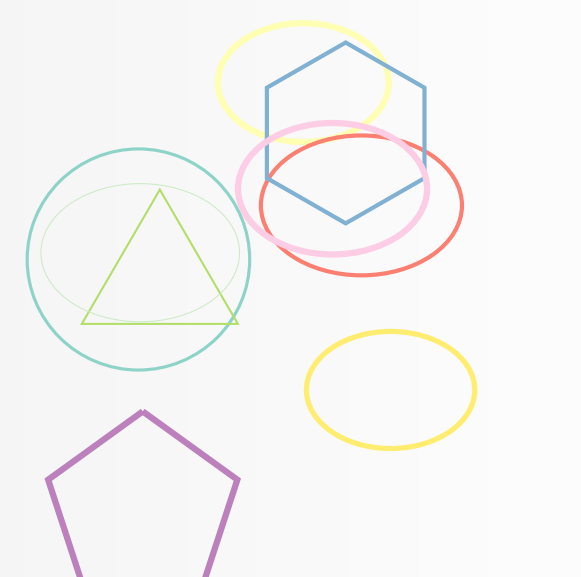[{"shape": "circle", "thickness": 1.5, "radius": 0.96, "center": [0.238, 0.55]}, {"shape": "oval", "thickness": 3, "radius": 0.73, "center": [0.522, 0.856]}, {"shape": "oval", "thickness": 2, "radius": 0.86, "center": [0.622, 0.643]}, {"shape": "hexagon", "thickness": 2, "radius": 0.78, "center": [0.595, 0.769]}, {"shape": "triangle", "thickness": 1, "radius": 0.77, "center": [0.275, 0.516]}, {"shape": "oval", "thickness": 3, "radius": 0.81, "center": [0.572, 0.672]}, {"shape": "pentagon", "thickness": 3, "radius": 0.86, "center": [0.246, 0.116]}, {"shape": "oval", "thickness": 0.5, "radius": 0.85, "center": [0.241, 0.562]}, {"shape": "oval", "thickness": 2.5, "radius": 0.72, "center": [0.672, 0.324]}]